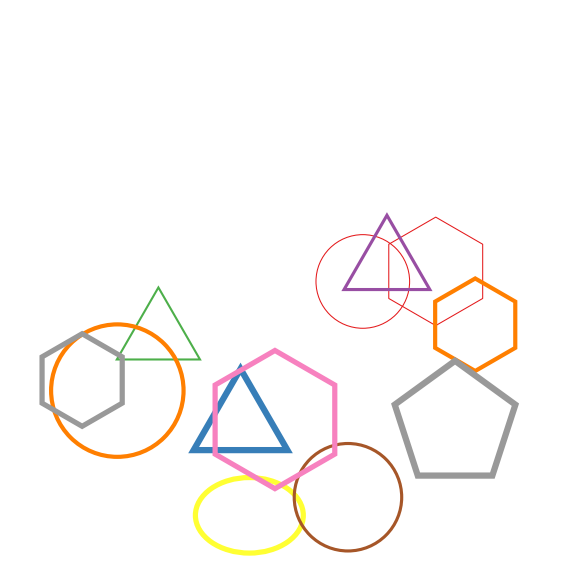[{"shape": "hexagon", "thickness": 0.5, "radius": 0.47, "center": [0.755, 0.529]}, {"shape": "circle", "thickness": 0.5, "radius": 0.41, "center": [0.628, 0.512]}, {"shape": "triangle", "thickness": 3, "radius": 0.47, "center": [0.417, 0.267]}, {"shape": "triangle", "thickness": 1, "radius": 0.42, "center": [0.274, 0.418]}, {"shape": "triangle", "thickness": 1.5, "radius": 0.43, "center": [0.67, 0.541]}, {"shape": "circle", "thickness": 2, "radius": 0.57, "center": [0.203, 0.323]}, {"shape": "hexagon", "thickness": 2, "radius": 0.4, "center": [0.823, 0.437]}, {"shape": "oval", "thickness": 2.5, "radius": 0.47, "center": [0.432, 0.107]}, {"shape": "circle", "thickness": 1.5, "radius": 0.47, "center": [0.603, 0.138]}, {"shape": "hexagon", "thickness": 2.5, "radius": 0.6, "center": [0.476, 0.273]}, {"shape": "hexagon", "thickness": 2.5, "radius": 0.4, "center": [0.142, 0.341]}, {"shape": "pentagon", "thickness": 3, "radius": 0.55, "center": [0.788, 0.264]}]